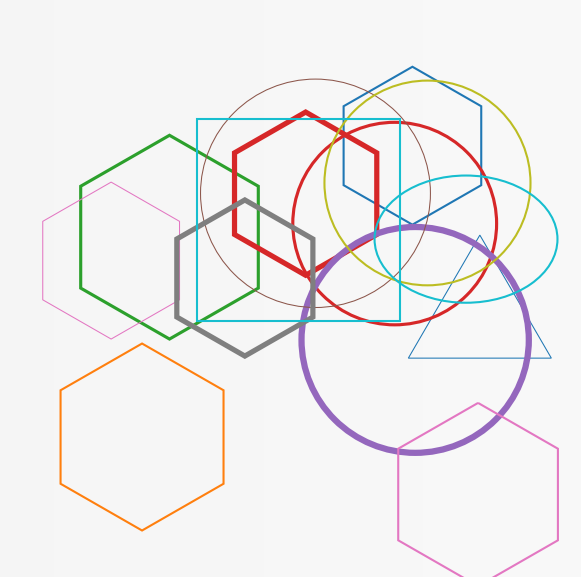[{"shape": "hexagon", "thickness": 1, "radius": 0.68, "center": [0.71, 0.747]}, {"shape": "triangle", "thickness": 0.5, "radius": 0.71, "center": [0.826, 0.45]}, {"shape": "hexagon", "thickness": 1, "radius": 0.81, "center": [0.244, 0.242]}, {"shape": "hexagon", "thickness": 1.5, "radius": 0.88, "center": [0.292, 0.588]}, {"shape": "circle", "thickness": 1.5, "radius": 0.88, "center": [0.679, 0.612]}, {"shape": "hexagon", "thickness": 2.5, "radius": 0.71, "center": [0.526, 0.664]}, {"shape": "circle", "thickness": 3, "radius": 0.98, "center": [0.714, 0.411]}, {"shape": "circle", "thickness": 0.5, "radius": 0.99, "center": [0.543, 0.664]}, {"shape": "hexagon", "thickness": 1, "radius": 0.79, "center": [0.822, 0.143]}, {"shape": "hexagon", "thickness": 0.5, "radius": 0.68, "center": [0.191, 0.548]}, {"shape": "hexagon", "thickness": 2.5, "radius": 0.68, "center": [0.421, 0.518]}, {"shape": "circle", "thickness": 1, "radius": 0.89, "center": [0.735, 0.682]}, {"shape": "square", "thickness": 1, "radius": 0.87, "center": [0.514, 0.618]}, {"shape": "oval", "thickness": 1, "radius": 0.79, "center": [0.802, 0.585]}]